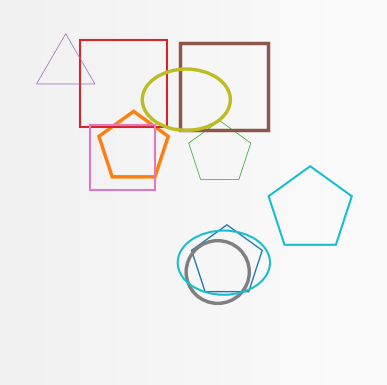[{"shape": "pentagon", "thickness": 1, "radius": 0.48, "center": [0.586, 0.32]}, {"shape": "pentagon", "thickness": 2.5, "radius": 0.47, "center": [0.345, 0.617]}, {"shape": "pentagon", "thickness": 0.5, "radius": 0.42, "center": [0.567, 0.602]}, {"shape": "square", "thickness": 1.5, "radius": 0.56, "center": [0.319, 0.783]}, {"shape": "triangle", "thickness": 0.5, "radius": 0.44, "center": [0.17, 0.825]}, {"shape": "square", "thickness": 2.5, "radius": 0.56, "center": [0.579, 0.774]}, {"shape": "square", "thickness": 1.5, "radius": 0.42, "center": [0.317, 0.591]}, {"shape": "circle", "thickness": 2.5, "radius": 0.41, "center": [0.562, 0.293]}, {"shape": "oval", "thickness": 2.5, "radius": 0.57, "center": [0.481, 0.741]}, {"shape": "pentagon", "thickness": 1.5, "radius": 0.56, "center": [0.801, 0.455]}, {"shape": "oval", "thickness": 1.5, "radius": 0.6, "center": [0.578, 0.318]}]